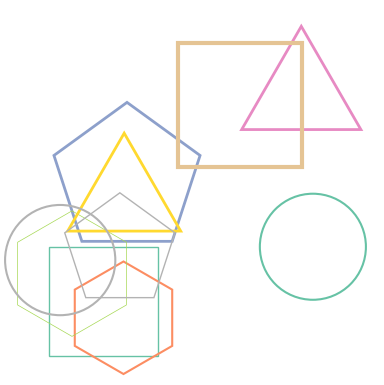[{"shape": "circle", "thickness": 1.5, "radius": 0.69, "center": [0.813, 0.359]}, {"shape": "square", "thickness": 1, "radius": 0.71, "center": [0.269, 0.217]}, {"shape": "hexagon", "thickness": 1.5, "radius": 0.73, "center": [0.321, 0.175]}, {"shape": "pentagon", "thickness": 2, "radius": 1.0, "center": [0.33, 0.535]}, {"shape": "triangle", "thickness": 2, "radius": 0.89, "center": [0.783, 0.753]}, {"shape": "hexagon", "thickness": 0.5, "radius": 0.82, "center": [0.187, 0.289]}, {"shape": "triangle", "thickness": 2, "radius": 0.85, "center": [0.323, 0.485]}, {"shape": "square", "thickness": 3, "radius": 0.8, "center": [0.623, 0.728]}, {"shape": "pentagon", "thickness": 1, "radius": 0.75, "center": [0.311, 0.349]}, {"shape": "circle", "thickness": 1.5, "radius": 0.72, "center": [0.156, 0.324]}]